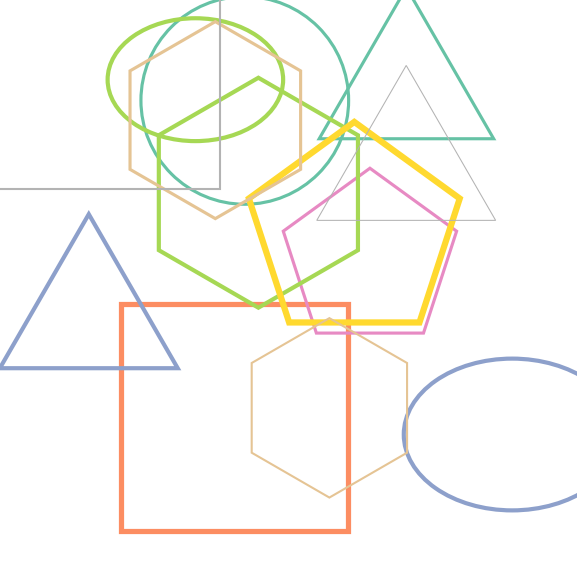[{"shape": "circle", "thickness": 1.5, "radius": 0.9, "center": [0.424, 0.825]}, {"shape": "triangle", "thickness": 1.5, "radius": 0.87, "center": [0.704, 0.846]}, {"shape": "square", "thickness": 2.5, "radius": 0.99, "center": [0.406, 0.276]}, {"shape": "oval", "thickness": 2, "radius": 0.94, "center": [0.887, 0.247]}, {"shape": "triangle", "thickness": 2, "radius": 0.89, "center": [0.154, 0.45]}, {"shape": "pentagon", "thickness": 1.5, "radius": 0.79, "center": [0.641, 0.55]}, {"shape": "oval", "thickness": 2, "radius": 0.76, "center": [0.338, 0.861]}, {"shape": "hexagon", "thickness": 2, "radius": 1.0, "center": [0.447, 0.665]}, {"shape": "pentagon", "thickness": 3, "radius": 0.96, "center": [0.614, 0.596]}, {"shape": "hexagon", "thickness": 1.5, "radius": 0.85, "center": [0.373, 0.791]}, {"shape": "hexagon", "thickness": 1, "radius": 0.78, "center": [0.57, 0.293]}, {"shape": "square", "thickness": 1, "radius": 0.97, "center": [0.186, 0.866]}, {"shape": "triangle", "thickness": 0.5, "radius": 0.89, "center": [0.703, 0.707]}]